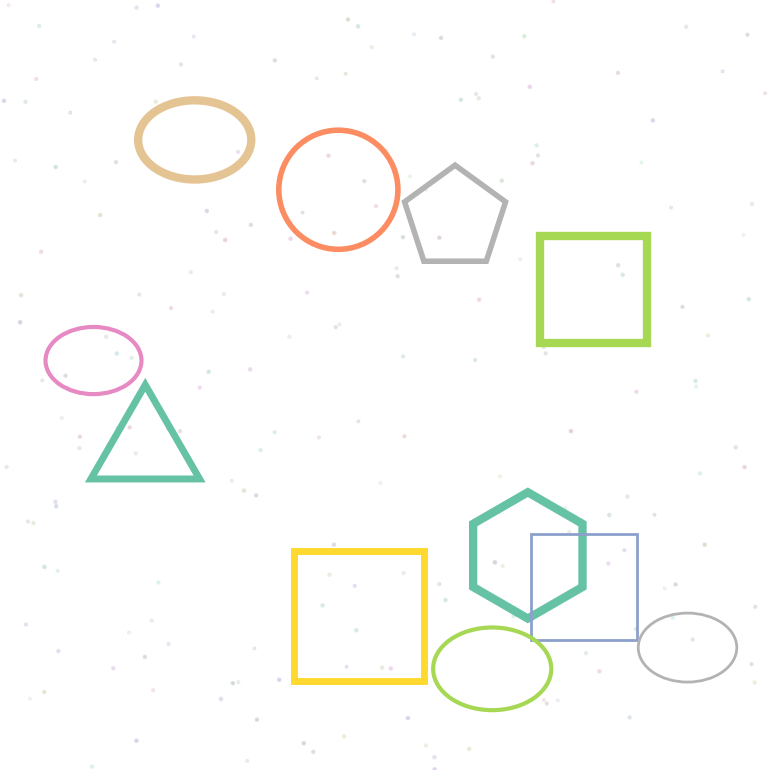[{"shape": "triangle", "thickness": 2.5, "radius": 0.41, "center": [0.189, 0.419]}, {"shape": "hexagon", "thickness": 3, "radius": 0.41, "center": [0.685, 0.279]}, {"shape": "circle", "thickness": 2, "radius": 0.39, "center": [0.439, 0.754]}, {"shape": "square", "thickness": 1, "radius": 0.35, "center": [0.759, 0.238]}, {"shape": "oval", "thickness": 1.5, "radius": 0.31, "center": [0.121, 0.532]}, {"shape": "square", "thickness": 3, "radius": 0.35, "center": [0.771, 0.624]}, {"shape": "oval", "thickness": 1.5, "radius": 0.38, "center": [0.639, 0.131]}, {"shape": "square", "thickness": 2.5, "radius": 0.42, "center": [0.466, 0.2]}, {"shape": "oval", "thickness": 3, "radius": 0.37, "center": [0.253, 0.818]}, {"shape": "pentagon", "thickness": 2, "radius": 0.34, "center": [0.591, 0.717]}, {"shape": "oval", "thickness": 1, "radius": 0.32, "center": [0.893, 0.159]}]